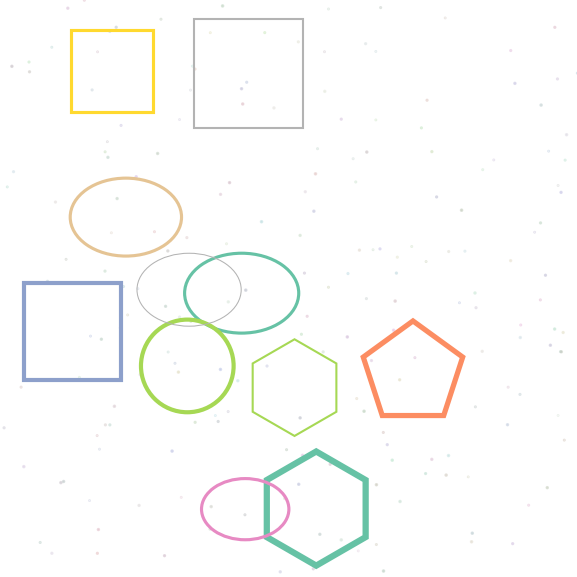[{"shape": "hexagon", "thickness": 3, "radius": 0.49, "center": [0.548, 0.119]}, {"shape": "oval", "thickness": 1.5, "radius": 0.49, "center": [0.418, 0.491]}, {"shape": "pentagon", "thickness": 2.5, "radius": 0.45, "center": [0.715, 0.353]}, {"shape": "square", "thickness": 2, "radius": 0.42, "center": [0.126, 0.425]}, {"shape": "oval", "thickness": 1.5, "radius": 0.38, "center": [0.425, 0.117]}, {"shape": "hexagon", "thickness": 1, "radius": 0.42, "center": [0.51, 0.328]}, {"shape": "circle", "thickness": 2, "radius": 0.4, "center": [0.324, 0.365]}, {"shape": "square", "thickness": 1.5, "radius": 0.36, "center": [0.194, 0.876]}, {"shape": "oval", "thickness": 1.5, "radius": 0.48, "center": [0.218, 0.623]}, {"shape": "oval", "thickness": 0.5, "radius": 0.45, "center": [0.327, 0.497]}, {"shape": "square", "thickness": 1, "radius": 0.47, "center": [0.43, 0.871]}]